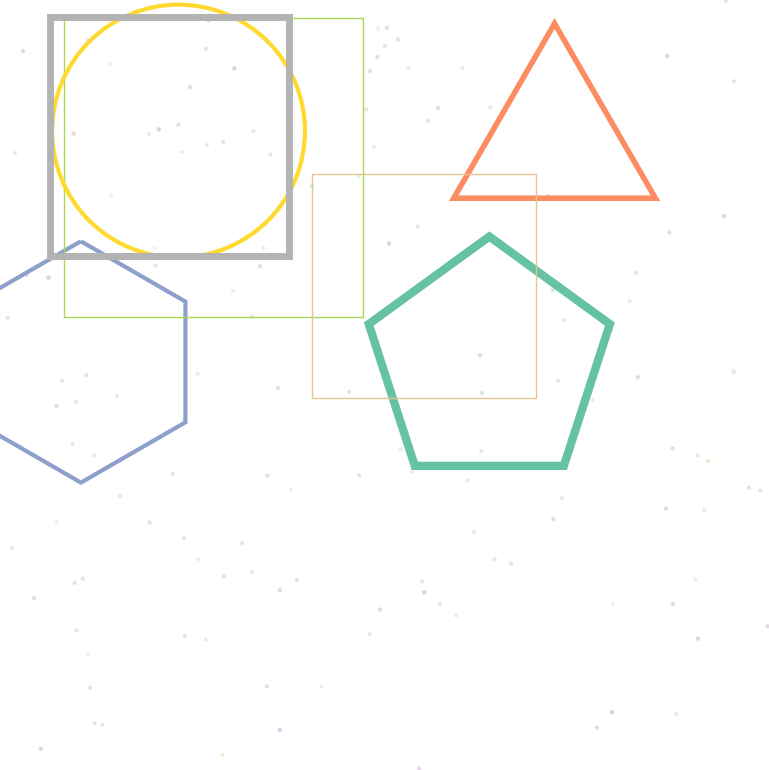[{"shape": "pentagon", "thickness": 3, "radius": 0.82, "center": [0.635, 0.528]}, {"shape": "triangle", "thickness": 2, "radius": 0.76, "center": [0.72, 0.818]}, {"shape": "hexagon", "thickness": 1.5, "radius": 0.78, "center": [0.105, 0.53]}, {"shape": "square", "thickness": 0.5, "radius": 0.97, "center": [0.277, 0.782]}, {"shape": "circle", "thickness": 1.5, "radius": 0.82, "center": [0.232, 0.83]}, {"shape": "square", "thickness": 0.5, "radius": 0.73, "center": [0.551, 0.629]}, {"shape": "square", "thickness": 2.5, "radius": 0.78, "center": [0.221, 0.823]}]